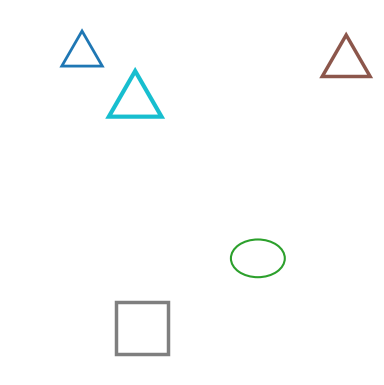[{"shape": "triangle", "thickness": 2, "radius": 0.3, "center": [0.213, 0.859]}, {"shape": "oval", "thickness": 1.5, "radius": 0.35, "center": [0.67, 0.329]}, {"shape": "triangle", "thickness": 2.5, "radius": 0.36, "center": [0.899, 0.837]}, {"shape": "square", "thickness": 2.5, "radius": 0.34, "center": [0.369, 0.148]}, {"shape": "triangle", "thickness": 3, "radius": 0.4, "center": [0.351, 0.736]}]